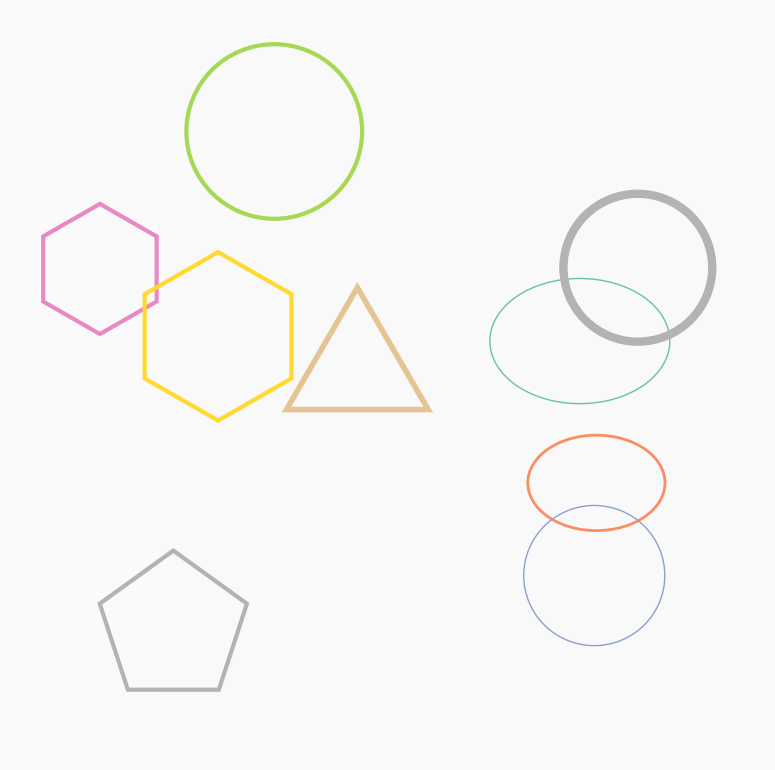[{"shape": "oval", "thickness": 0.5, "radius": 0.58, "center": [0.748, 0.557]}, {"shape": "oval", "thickness": 1, "radius": 0.44, "center": [0.77, 0.373]}, {"shape": "circle", "thickness": 0.5, "radius": 0.46, "center": [0.767, 0.253]}, {"shape": "hexagon", "thickness": 1.5, "radius": 0.42, "center": [0.129, 0.651]}, {"shape": "circle", "thickness": 1.5, "radius": 0.57, "center": [0.354, 0.829]}, {"shape": "hexagon", "thickness": 1.5, "radius": 0.55, "center": [0.281, 0.563]}, {"shape": "triangle", "thickness": 2, "radius": 0.53, "center": [0.461, 0.521]}, {"shape": "pentagon", "thickness": 1.5, "radius": 0.5, "center": [0.224, 0.185]}, {"shape": "circle", "thickness": 3, "radius": 0.48, "center": [0.823, 0.652]}]